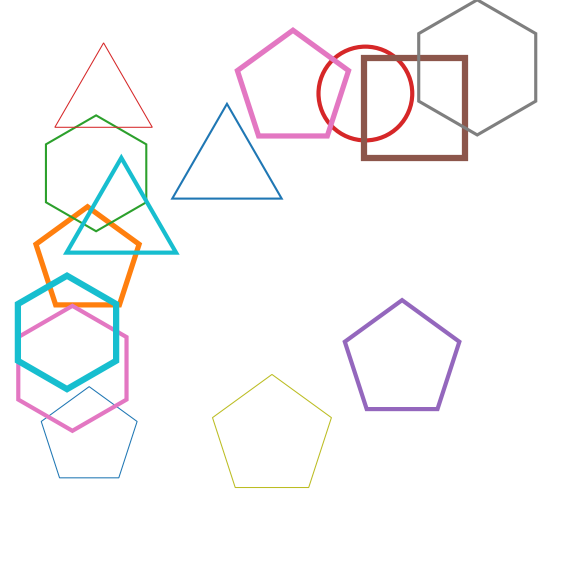[{"shape": "triangle", "thickness": 1, "radius": 0.55, "center": [0.393, 0.71]}, {"shape": "pentagon", "thickness": 0.5, "radius": 0.44, "center": [0.154, 0.242]}, {"shape": "pentagon", "thickness": 2.5, "radius": 0.47, "center": [0.152, 0.547]}, {"shape": "hexagon", "thickness": 1, "radius": 0.5, "center": [0.166, 0.699]}, {"shape": "circle", "thickness": 2, "radius": 0.41, "center": [0.633, 0.837]}, {"shape": "triangle", "thickness": 0.5, "radius": 0.49, "center": [0.179, 0.827]}, {"shape": "pentagon", "thickness": 2, "radius": 0.52, "center": [0.696, 0.375]}, {"shape": "square", "thickness": 3, "radius": 0.43, "center": [0.718, 0.812]}, {"shape": "hexagon", "thickness": 2, "radius": 0.54, "center": [0.125, 0.361]}, {"shape": "pentagon", "thickness": 2.5, "radius": 0.51, "center": [0.507, 0.846]}, {"shape": "hexagon", "thickness": 1.5, "radius": 0.58, "center": [0.826, 0.882]}, {"shape": "pentagon", "thickness": 0.5, "radius": 0.54, "center": [0.471, 0.243]}, {"shape": "hexagon", "thickness": 3, "radius": 0.49, "center": [0.116, 0.424]}, {"shape": "triangle", "thickness": 2, "radius": 0.55, "center": [0.21, 0.616]}]